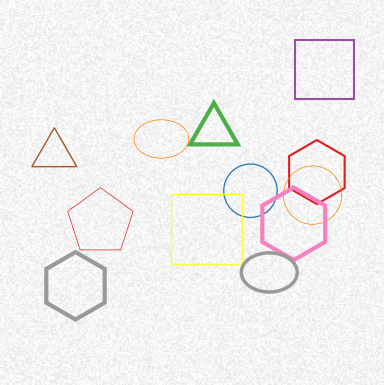[{"shape": "hexagon", "thickness": 1.5, "radius": 0.42, "center": [0.823, 0.553]}, {"shape": "pentagon", "thickness": 0.5, "radius": 0.45, "center": [0.261, 0.423]}, {"shape": "circle", "thickness": 1, "radius": 0.35, "center": [0.651, 0.505]}, {"shape": "triangle", "thickness": 3, "radius": 0.36, "center": [0.556, 0.661]}, {"shape": "square", "thickness": 1.5, "radius": 0.39, "center": [0.843, 0.82]}, {"shape": "circle", "thickness": 0.5, "radius": 0.38, "center": [0.812, 0.493]}, {"shape": "oval", "thickness": 0.5, "radius": 0.36, "center": [0.419, 0.639]}, {"shape": "square", "thickness": 1, "radius": 0.46, "center": [0.536, 0.405]}, {"shape": "triangle", "thickness": 1, "radius": 0.34, "center": [0.141, 0.601]}, {"shape": "hexagon", "thickness": 3, "radius": 0.47, "center": [0.763, 0.419]}, {"shape": "oval", "thickness": 2.5, "radius": 0.36, "center": [0.699, 0.292]}, {"shape": "hexagon", "thickness": 3, "radius": 0.44, "center": [0.196, 0.258]}]